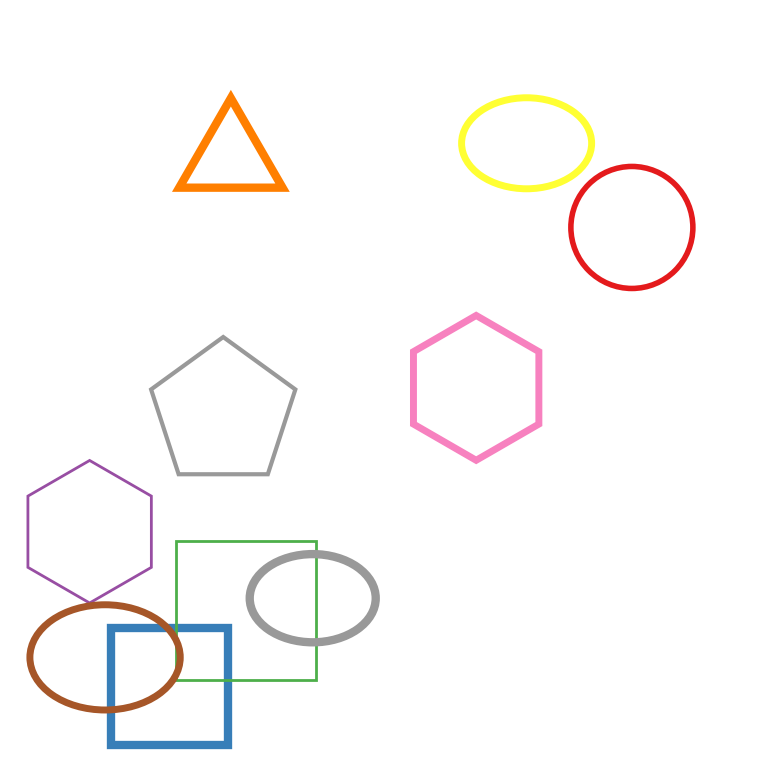[{"shape": "circle", "thickness": 2, "radius": 0.4, "center": [0.821, 0.705]}, {"shape": "square", "thickness": 3, "radius": 0.38, "center": [0.22, 0.108]}, {"shape": "square", "thickness": 1, "radius": 0.45, "center": [0.32, 0.207]}, {"shape": "hexagon", "thickness": 1, "radius": 0.46, "center": [0.116, 0.309]}, {"shape": "triangle", "thickness": 3, "radius": 0.39, "center": [0.3, 0.795]}, {"shape": "oval", "thickness": 2.5, "radius": 0.42, "center": [0.684, 0.814]}, {"shape": "oval", "thickness": 2.5, "radius": 0.49, "center": [0.136, 0.146]}, {"shape": "hexagon", "thickness": 2.5, "radius": 0.47, "center": [0.618, 0.496]}, {"shape": "pentagon", "thickness": 1.5, "radius": 0.49, "center": [0.29, 0.464]}, {"shape": "oval", "thickness": 3, "radius": 0.41, "center": [0.406, 0.223]}]